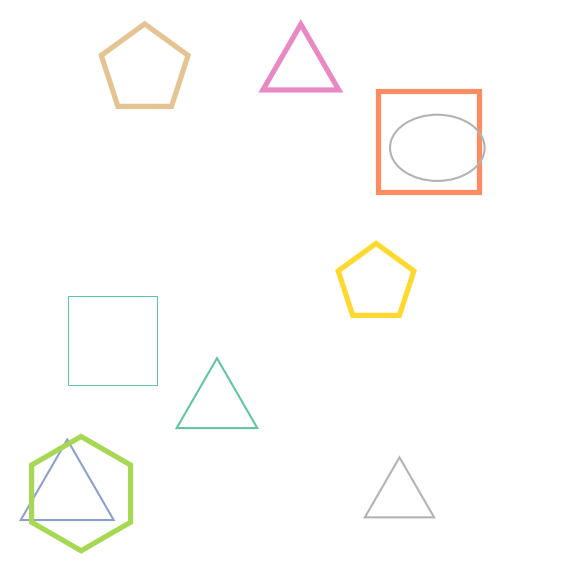[{"shape": "triangle", "thickness": 1, "radius": 0.4, "center": [0.376, 0.298]}, {"shape": "square", "thickness": 0.5, "radius": 0.39, "center": [0.195, 0.41]}, {"shape": "square", "thickness": 2.5, "radius": 0.44, "center": [0.743, 0.755]}, {"shape": "triangle", "thickness": 1, "radius": 0.46, "center": [0.116, 0.145]}, {"shape": "triangle", "thickness": 2.5, "radius": 0.38, "center": [0.521, 0.881]}, {"shape": "hexagon", "thickness": 2.5, "radius": 0.49, "center": [0.14, 0.144]}, {"shape": "pentagon", "thickness": 2.5, "radius": 0.34, "center": [0.651, 0.509]}, {"shape": "pentagon", "thickness": 2.5, "radius": 0.39, "center": [0.251, 0.879]}, {"shape": "triangle", "thickness": 1, "radius": 0.35, "center": [0.692, 0.138]}, {"shape": "oval", "thickness": 1, "radius": 0.41, "center": [0.757, 0.743]}]